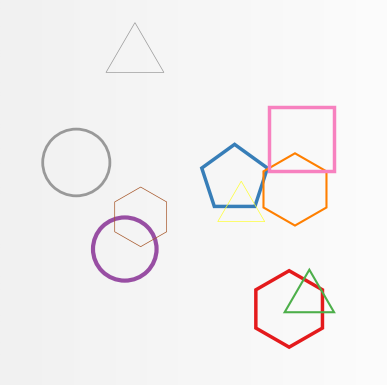[{"shape": "hexagon", "thickness": 2.5, "radius": 0.5, "center": [0.746, 0.198]}, {"shape": "pentagon", "thickness": 2.5, "radius": 0.45, "center": [0.605, 0.536]}, {"shape": "triangle", "thickness": 1.5, "radius": 0.37, "center": [0.798, 0.226]}, {"shape": "circle", "thickness": 3, "radius": 0.41, "center": [0.322, 0.353]}, {"shape": "hexagon", "thickness": 1.5, "radius": 0.47, "center": [0.761, 0.508]}, {"shape": "triangle", "thickness": 0.5, "radius": 0.35, "center": [0.623, 0.459]}, {"shape": "hexagon", "thickness": 0.5, "radius": 0.39, "center": [0.363, 0.437]}, {"shape": "square", "thickness": 2.5, "radius": 0.42, "center": [0.779, 0.64]}, {"shape": "circle", "thickness": 2, "radius": 0.43, "center": [0.197, 0.578]}, {"shape": "triangle", "thickness": 0.5, "radius": 0.43, "center": [0.348, 0.855]}]